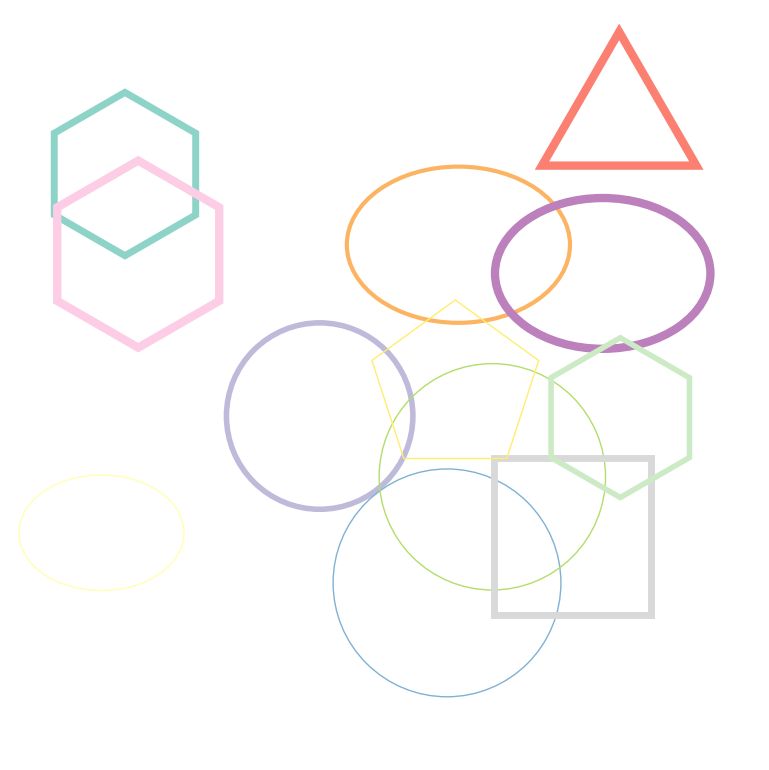[{"shape": "hexagon", "thickness": 2.5, "radius": 0.53, "center": [0.162, 0.774]}, {"shape": "oval", "thickness": 0.5, "radius": 0.54, "center": [0.132, 0.308]}, {"shape": "circle", "thickness": 2, "radius": 0.61, "center": [0.415, 0.46]}, {"shape": "triangle", "thickness": 3, "radius": 0.58, "center": [0.804, 0.843]}, {"shape": "circle", "thickness": 0.5, "radius": 0.74, "center": [0.581, 0.243]}, {"shape": "oval", "thickness": 1.5, "radius": 0.72, "center": [0.595, 0.682]}, {"shape": "circle", "thickness": 0.5, "radius": 0.73, "center": [0.639, 0.381]}, {"shape": "hexagon", "thickness": 3, "radius": 0.61, "center": [0.18, 0.67]}, {"shape": "square", "thickness": 2.5, "radius": 0.51, "center": [0.743, 0.304]}, {"shape": "oval", "thickness": 3, "radius": 0.7, "center": [0.783, 0.645]}, {"shape": "hexagon", "thickness": 2, "radius": 0.52, "center": [0.806, 0.458]}, {"shape": "pentagon", "thickness": 0.5, "radius": 0.57, "center": [0.591, 0.497]}]